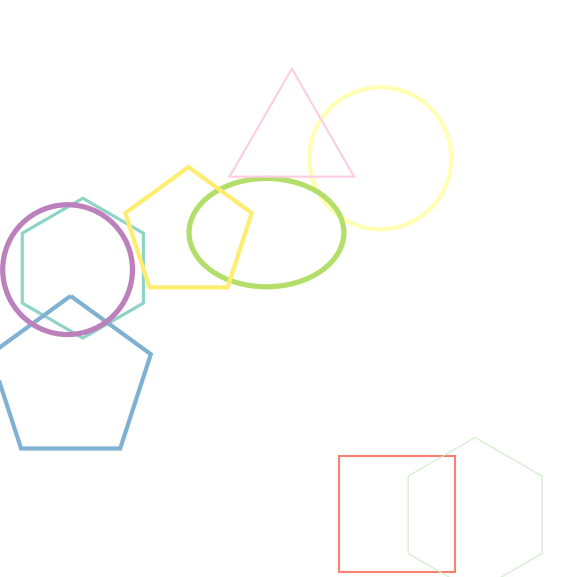[{"shape": "hexagon", "thickness": 1.5, "radius": 0.61, "center": [0.143, 0.535]}, {"shape": "circle", "thickness": 2, "radius": 0.61, "center": [0.659, 0.725]}, {"shape": "square", "thickness": 1, "radius": 0.5, "center": [0.687, 0.109]}, {"shape": "pentagon", "thickness": 2, "radius": 0.73, "center": [0.122, 0.341]}, {"shape": "oval", "thickness": 2.5, "radius": 0.67, "center": [0.461, 0.596]}, {"shape": "triangle", "thickness": 1, "radius": 0.62, "center": [0.505, 0.756]}, {"shape": "circle", "thickness": 2.5, "radius": 0.56, "center": [0.117, 0.532]}, {"shape": "hexagon", "thickness": 0.5, "radius": 0.67, "center": [0.823, 0.108]}, {"shape": "pentagon", "thickness": 2, "radius": 0.58, "center": [0.326, 0.595]}]